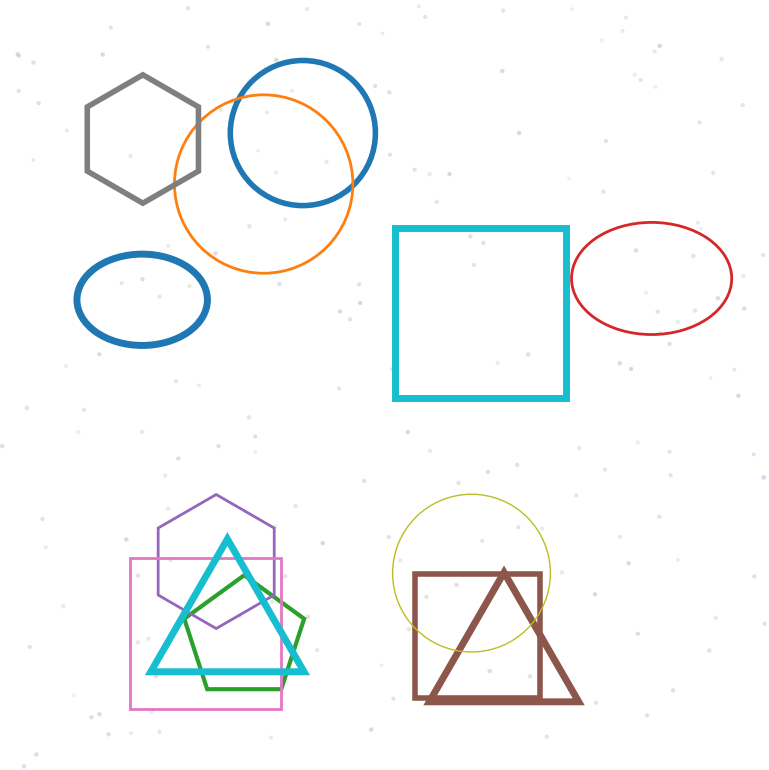[{"shape": "oval", "thickness": 2.5, "radius": 0.42, "center": [0.185, 0.611]}, {"shape": "circle", "thickness": 2, "radius": 0.47, "center": [0.393, 0.827]}, {"shape": "circle", "thickness": 1, "radius": 0.58, "center": [0.342, 0.761]}, {"shape": "pentagon", "thickness": 1.5, "radius": 0.41, "center": [0.317, 0.171]}, {"shape": "oval", "thickness": 1, "radius": 0.52, "center": [0.846, 0.638]}, {"shape": "hexagon", "thickness": 1, "radius": 0.44, "center": [0.281, 0.271]}, {"shape": "square", "thickness": 2, "radius": 0.41, "center": [0.62, 0.174]}, {"shape": "triangle", "thickness": 2.5, "radius": 0.56, "center": [0.655, 0.145]}, {"shape": "square", "thickness": 1, "radius": 0.49, "center": [0.267, 0.177]}, {"shape": "hexagon", "thickness": 2, "radius": 0.42, "center": [0.186, 0.819]}, {"shape": "circle", "thickness": 0.5, "radius": 0.51, "center": [0.612, 0.256]}, {"shape": "triangle", "thickness": 2.5, "radius": 0.57, "center": [0.295, 0.185]}, {"shape": "square", "thickness": 2.5, "radius": 0.55, "center": [0.624, 0.593]}]